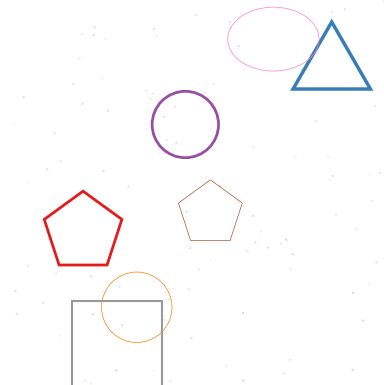[{"shape": "pentagon", "thickness": 2, "radius": 0.53, "center": [0.216, 0.397]}, {"shape": "triangle", "thickness": 2.5, "radius": 0.58, "center": [0.862, 0.827]}, {"shape": "circle", "thickness": 2, "radius": 0.43, "center": [0.481, 0.677]}, {"shape": "circle", "thickness": 0.5, "radius": 0.46, "center": [0.355, 0.202]}, {"shape": "pentagon", "thickness": 0.5, "radius": 0.44, "center": [0.546, 0.446]}, {"shape": "oval", "thickness": 0.5, "radius": 0.59, "center": [0.71, 0.898]}, {"shape": "square", "thickness": 1.5, "radius": 0.59, "center": [0.304, 0.101]}]